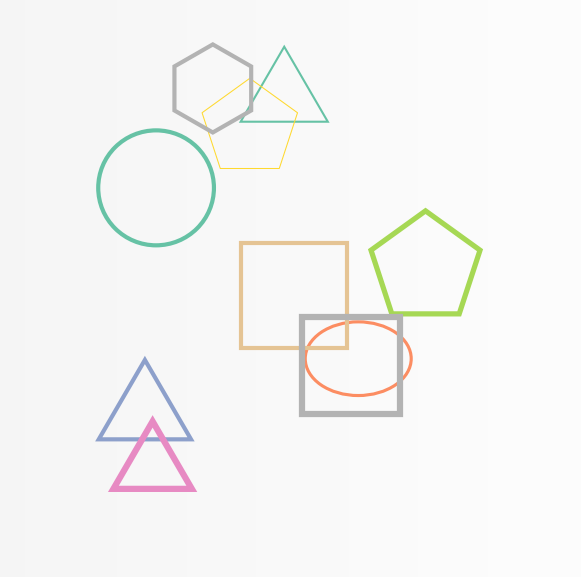[{"shape": "triangle", "thickness": 1, "radius": 0.43, "center": [0.489, 0.832]}, {"shape": "circle", "thickness": 2, "radius": 0.5, "center": [0.269, 0.674]}, {"shape": "oval", "thickness": 1.5, "radius": 0.46, "center": [0.616, 0.378]}, {"shape": "triangle", "thickness": 2, "radius": 0.46, "center": [0.249, 0.284]}, {"shape": "triangle", "thickness": 3, "radius": 0.39, "center": [0.263, 0.192]}, {"shape": "pentagon", "thickness": 2.5, "radius": 0.49, "center": [0.732, 0.535]}, {"shape": "pentagon", "thickness": 0.5, "radius": 0.43, "center": [0.43, 0.777]}, {"shape": "square", "thickness": 2, "radius": 0.46, "center": [0.506, 0.487]}, {"shape": "square", "thickness": 3, "radius": 0.42, "center": [0.604, 0.366]}, {"shape": "hexagon", "thickness": 2, "radius": 0.38, "center": [0.366, 0.846]}]